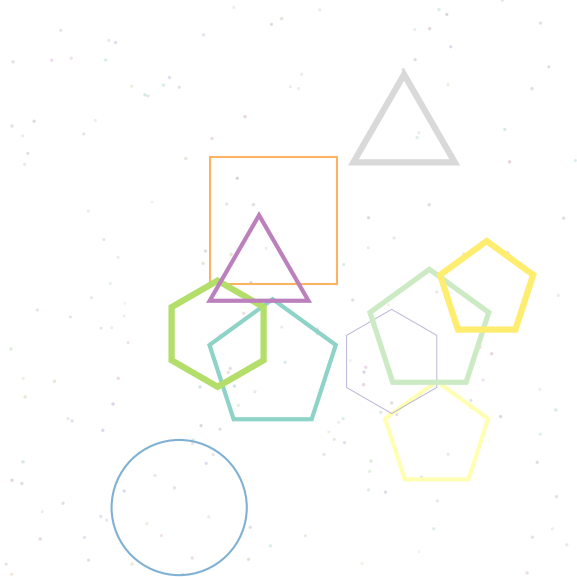[{"shape": "pentagon", "thickness": 2, "radius": 0.57, "center": [0.472, 0.366]}, {"shape": "pentagon", "thickness": 2, "radius": 0.47, "center": [0.756, 0.245]}, {"shape": "hexagon", "thickness": 0.5, "radius": 0.45, "center": [0.678, 0.373]}, {"shape": "circle", "thickness": 1, "radius": 0.59, "center": [0.31, 0.12]}, {"shape": "square", "thickness": 1, "radius": 0.55, "center": [0.473, 0.618]}, {"shape": "hexagon", "thickness": 3, "radius": 0.46, "center": [0.377, 0.421]}, {"shape": "triangle", "thickness": 3, "radius": 0.51, "center": [0.7, 0.769]}, {"shape": "triangle", "thickness": 2, "radius": 0.49, "center": [0.449, 0.528]}, {"shape": "pentagon", "thickness": 2.5, "radius": 0.54, "center": [0.744, 0.425]}, {"shape": "pentagon", "thickness": 3, "radius": 0.42, "center": [0.843, 0.497]}]